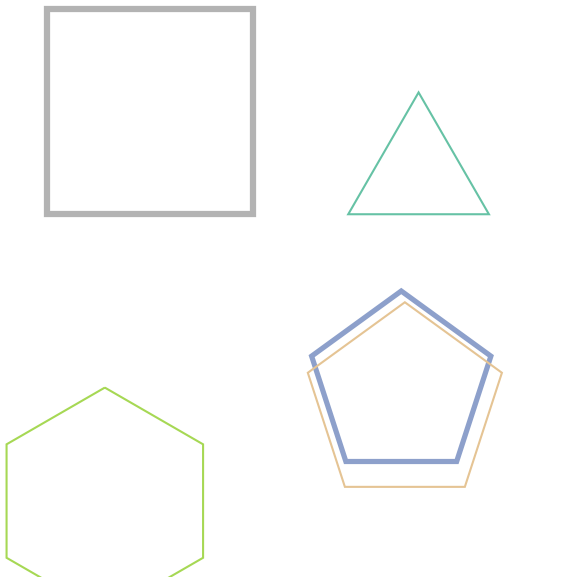[{"shape": "triangle", "thickness": 1, "radius": 0.7, "center": [0.725, 0.698]}, {"shape": "pentagon", "thickness": 2.5, "radius": 0.82, "center": [0.695, 0.332]}, {"shape": "hexagon", "thickness": 1, "radius": 0.98, "center": [0.182, 0.132]}, {"shape": "pentagon", "thickness": 1, "radius": 0.88, "center": [0.701, 0.299]}, {"shape": "square", "thickness": 3, "radius": 0.89, "center": [0.26, 0.806]}]